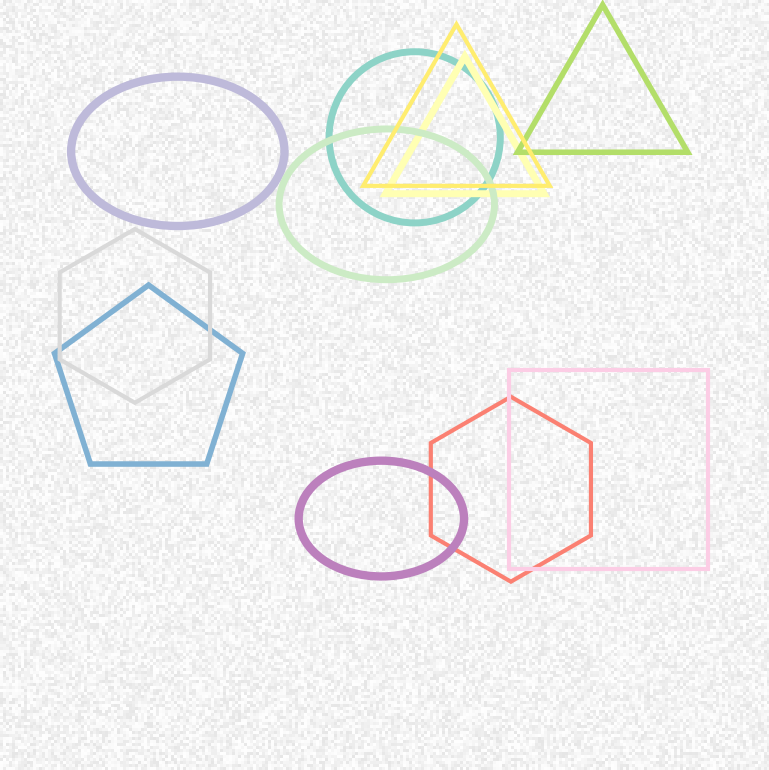[{"shape": "circle", "thickness": 2.5, "radius": 0.56, "center": [0.539, 0.822]}, {"shape": "triangle", "thickness": 2.5, "radius": 0.59, "center": [0.604, 0.808]}, {"shape": "oval", "thickness": 3, "radius": 0.69, "center": [0.231, 0.803]}, {"shape": "hexagon", "thickness": 1.5, "radius": 0.6, "center": [0.663, 0.365]}, {"shape": "pentagon", "thickness": 2, "radius": 0.64, "center": [0.193, 0.501]}, {"shape": "triangle", "thickness": 2, "radius": 0.64, "center": [0.783, 0.866]}, {"shape": "square", "thickness": 1.5, "radius": 0.65, "center": [0.79, 0.39]}, {"shape": "hexagon", "thickness": 1.5, "radius": 0.56, "center": [0.175, 0.59]}, {"shape": "oval", "thickness": 3, "radius": 0.54, "center": [0.495, 0.327]}, {"shape": "oval", "thickness": 2.5, "radius": 0.7, "center": [0.502, 0.735]}, {"shape": "triangle", "thickness": 1.5, "radius": 0.7, "center": [0.593, 0.829]}]